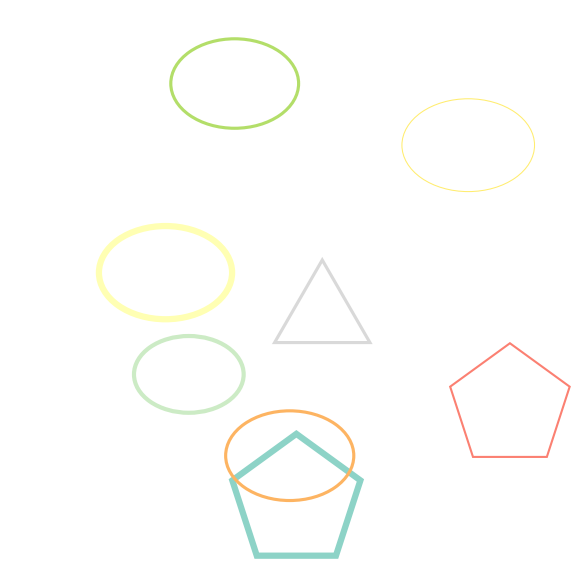[{"shape": "pentagon", "thickness": 3, "radius": 0.58, "center": [0.513, 0.131]}, {"shape": "oval", "thickness": 3, "radius": 0.58, "center": [0.287, 0.527]}, {"shape": "pentagon", "thickness": 1, "radius": 0.54, "center": [0.883, 0.296]}, {"shape": "oval", "thickness": 1.5, "radius": 0.55, "center": [0.502, 0.21]}, {"shape": "oval", "thickness": 1.5, "radius": 0.55, "center": [0.406, 0.854]}, {"shape": "triangle", "thickness": 1.5, "radius": 0.48, "center": [0.558, 0.454]}, {"shape": "oval", "thickness": 2, "radius": 0.47, "center": [0.327, 0.351]}, {"shape": "oval", "thickness": 0.5, "radius": 0.57, "center": [0.811, 0.748]}]